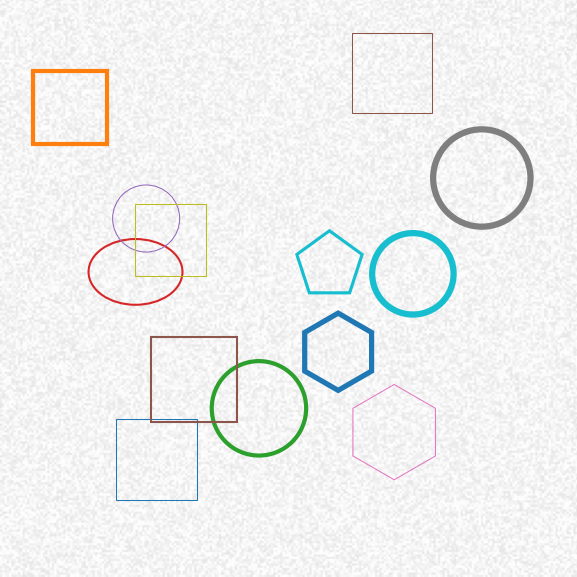[{"shape": "square", "thickness": 0.5, "radius": 0.35, "center": [0.271, 0.204]}, {"shape": "hexagon", "thickness": 2.5, "radius": 0.33, "center": [0.586, 0.39]}, {"shape": "square", "thickness": 2, "radius": 0.32, "center": [0.121, 0.813]}, {"shape": "circle", "thickness": 2, "radius": 0.41, "center": [0.448, 0.292]}, {"shape": "oval", "thickness": 1, "radius": 0.41, "center": [0.235, 0.528]}, {"shape": "circle", "thickness": 0.5, "radius": 0.29, "center": [0.253, 0.621]}, {"shape": "square", "thickness": 1, "radius": 0.37, "center": [0.336, 0.342]}, {"shape": "square", "thickness": 0.5, "radius": 0.34, "center": [0.679, 0.873]}, {"shape": "hexagon", "thickness": 0.5, "radius": 0.41, "center": [0.683, 0.251]}, {"shape": "circle", "thickness": 3, "radius": 0.42, "center": [0.834, 0.691]}, {"shape": "square", "thickness": 0.5, "radius": 0.31, "center": [0.295, 0.584]}, {"shape": "circle", "thickness": 3, "radius": 0.35, "center": [0.715, 0.525]}, {"shape": "pentagon", "thickness": 1.5, "radius": 0.3, "center": [0.571, 0.54]}]